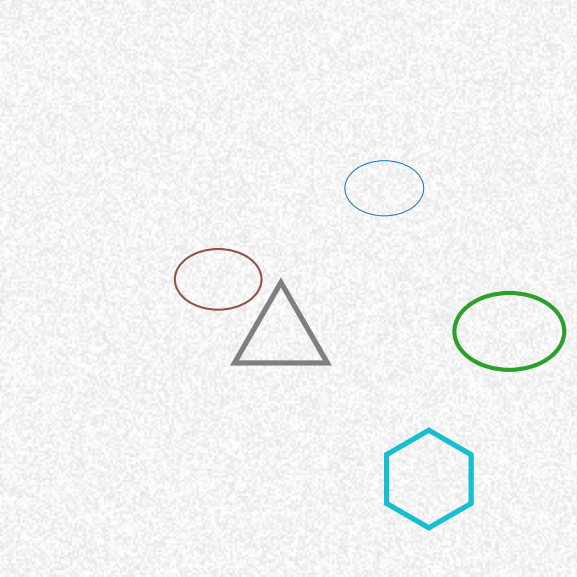[{"shape": "oval", "thickness": 0.5, "radius": 0.34, "center": [0.665, 0.673]}, {"shape": "oval", "thickness": 2, "radius": 0.48, "center": [0.882, 0.425]}, {"shape": "oval", "thickness": 1, "radius": 0.38, "center": [0.378, 0.515]}, {"shape": "triangle", "thickness": 2.5, "radius": 0.46, "center": [0.486, 0.417]}, {"shape": "hexagon", "thickness": 2.5, "radius": 0.42, "center": [0.743, 0.17]}]